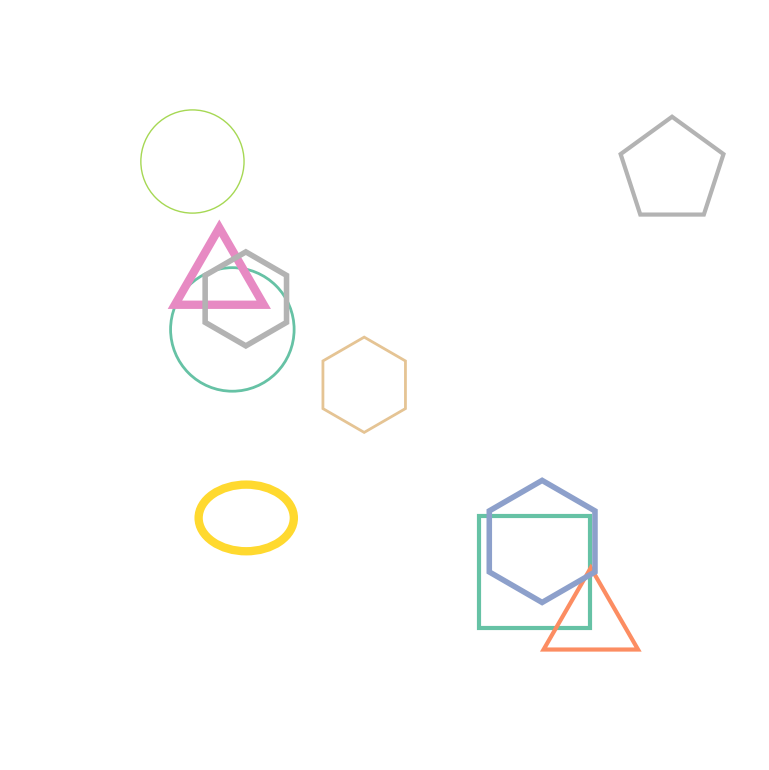[{"shape": "square", "thickness": 1.5, "radius": 0.36, "center": [0.694, 0.257]}, {"shape": "circle", "thickness": 1, "radius": 0.4, "center": [0.302, 0.572]}, {"shape": "triangle", "thickness": 1.5, "radius": 0.35, "center": [0.767, 0.192]}, {"shape": "hexagon", "thickness": 2, "radius": 0.4, "center": [0.704, 0.297]}, {"shape": "triangle", "thickness": 3, "radius": 0.33, "center": [0.285, 0.638]}, {"shape": "circle", "thickness": 0.5, "radius": 0.34, "center": [0.25, 0.79]}, {"shape": "oval", "thickness": 3, "radius": 0.31, "center": [0.32, 0.327]}, {"shape": "hexagon", "thickness": 1, "radius": 0.31, "center": [0.473, 0.5]}, {"shape": "hexagon", "thickness": 2, "radius": 0.31, "center": [0.319, 0.612]}, {"shape": "pentagon", "thickness": 1.5, "radius": 0.35, "center": [0.873, 0.778]}]